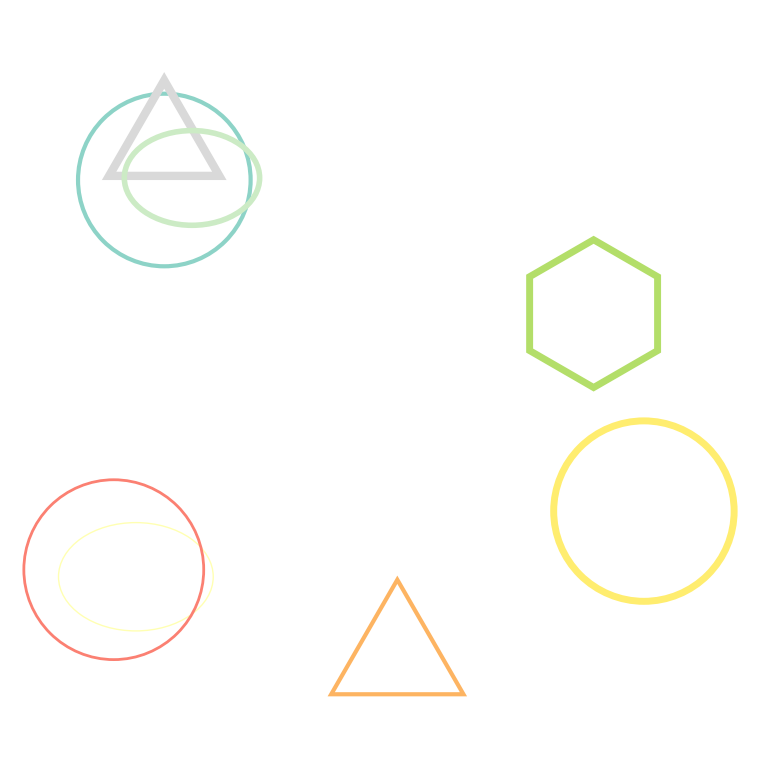[{"shape": "circle", "thickness": 1.5, "radius": 0.56, "center": [0.213, 0.766]}, {"shape": "oval", "thickness": 0.5, "radius": 0.5, "center": [0.176, 0.251]}, {"shape": "circle", "thickness": 1, "radius": 0.58, "center": [0.148, 0.26]}, {"shape": "triangle", "thickness": 1.5, "radius": 0.5, "center": [0.516, 0.148]}, {"shape": "hexagon", "thickness": 2.5, "radius": 0.48, "center": [0.771, 0.593]}, {"shape": "triangle", "thickness": 3, "radius": 0.41, "center": [0.213, 0.813]}, {"shape": "oval", "thickness": 2, "radius": 0.44, "center": [0.249, 0.769]}, {"shape": "circle", "thickness": 2.5, "radius": 0.59, "center": [0.836, 0.336]}]